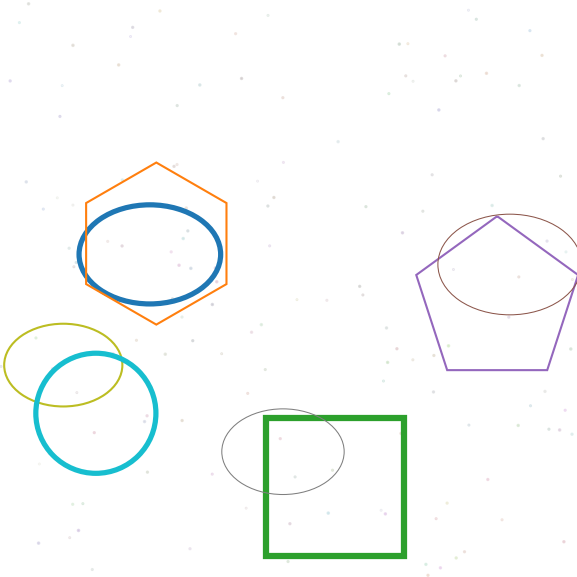[{"shape": "oval", "thickness": 2.5, "radius": 0.61, "center": [0.259, 0.559]}, {"shape": "hexagon", "thickness": 1, "radius": 0.7, "center": [0.271, 0.577]}, {"shape": "square", "thickness": 3, "radius": 0.6, "center": [0.58, 0.156]}, {"shape": "pentagon", "thickness": 1, "radius": 0.74, "center": [0.861, 0.477]}, {"shape": "oval", "thickness": 0.5, "radius": 0.62, "center": [0.883, 0.541]}, {"shape": "oval", "thickness": 0.5, "radius": 0.53, "center": [0.49, 0.217]}, {"shape": "oval", "thickness": 1, "radius": 0.51, "center": [0.11, 0.367]}, {"shape": "circle", "thickness": 2.5, "radius": 0.52, "center": [0.166, 0.284]}]